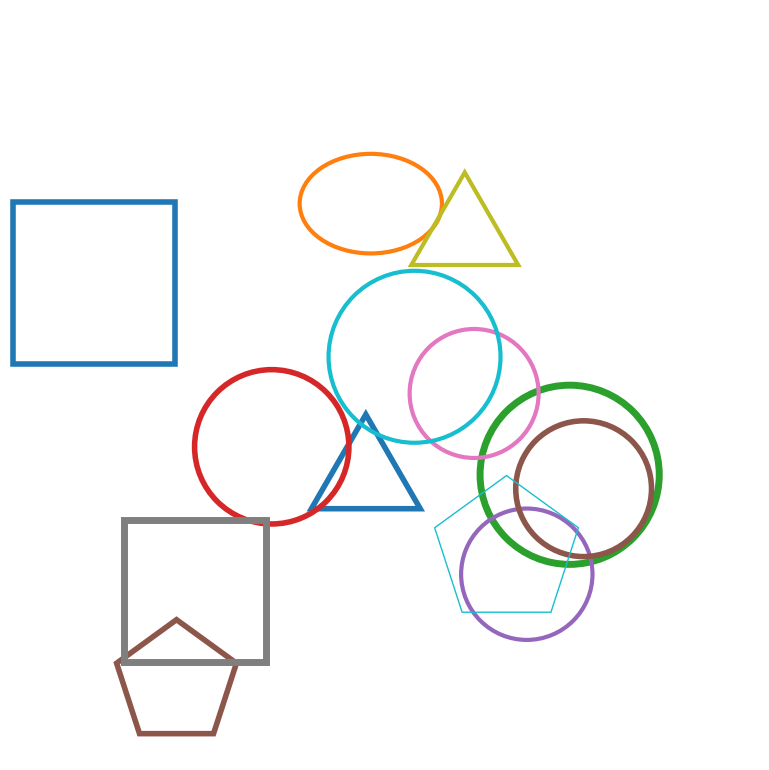[{"shape": "triangle", "thickness": 2, "radius": 0.41, "center": [0.475, 0.38]}, {"shape": "square", "thickness": 2, "radius": 0.53, "center": [0.122, 0.633]}, {"shape": "oval", "thickness": 1.5, "radius": 0.46, "center": [0.482, 0.736]}, {"shape": "circle", "thickness": 2.5, "radius": 0.58, "center": [0.74, 0.383]}, {"shape": "circle", "thickness": 2, "radius": 0.5, "center": [0.353, 0.42]}, {"shape": "circle", "thickness": 1.5, "radius": 0.43, "center": [0.684, 0.254]}, {"shape": "circle", "thickness": 2, "radius": 0.44, "center": [0.758, 0.365]}, {"shape": "pentagon", "thickness": 2, "radius": 0.41, "center": [0.229, 0.113]}, {"shape": "circle", "thickness": 1.5, "radius": 0.42, "center": [0.616, 0.489]}, {"shape": "square", "thickness": 2.5, "radius": 0.46, "center": [0.254, 0.232]}, {"shape": "triangle", "thickness": 1.5, "radius": 0.4, "center": [0.604, 0.696]}, {"shape": "pentagon", "thickness": 0.5, "radius": 0.49, "center": [0.658, 0.284]}, {"shape": "circle", "thickness": 1.5, "radius": 0.56, "center": [0.538, 0.537]}]